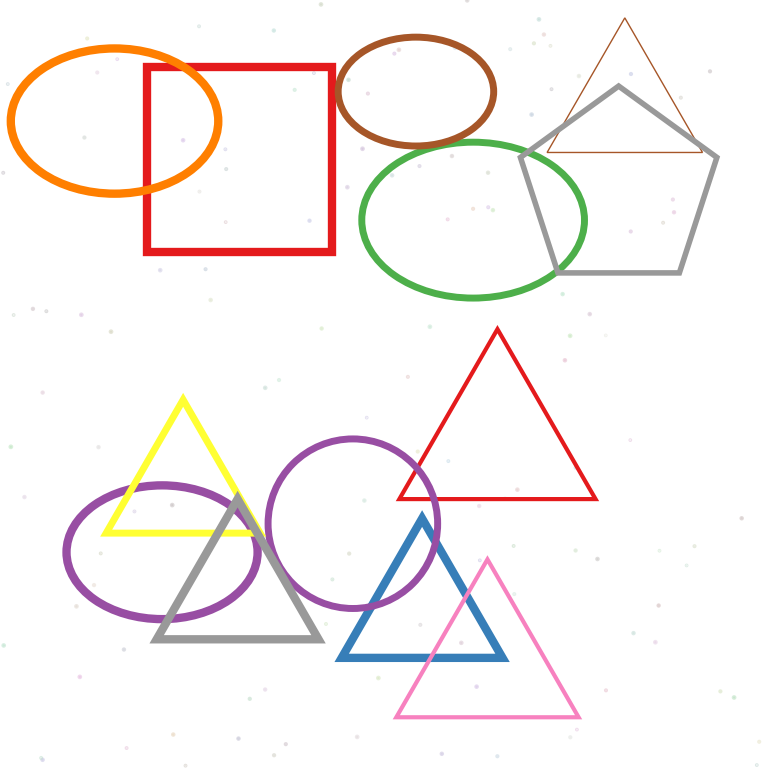[{"shape": "triangle", "thickness": 1.5, "radius": 0.74, "center": [0.646, 0.425]}, {"shape": "square", "thickness": 3, "radius": 0.6, "center": [0.311, 0.793]}, {"shape": "triangle", "thickness": 3, "radius": 0.6, "center": [0.548, 0.206]}, {"shape": "oval", "thickness": 2.5, "radius": 0.72, "center": [0.614, 0.714]}, {"shape": "oval", "thickness": 3, "radius": 0.62, "center": [0.21, 0.283]}, {"shape": "circle", "thickness": 2.5, "radius": 0.55, "center": [0.458, 0.32]}, {"shape": "oval", "thickness": 3, "radius": 0.67, "center": [0.149, 0.843]}, {"shape": "triangle", "thickness": 2.5, "radius": 0.58, "center": [0.238, 0.365]}, {"shape": "triangle", "thickness": 0.5, "radius": 0.58, "center": [0.811, 0.86]}, {"shape": "oval", "thickness": 2.5, "radius": 0.5, "center": [0.54, 0.881]}, {"shape": "triangle", "thickness": 1.5, "radius": 0.68, "center": [0.633, 0.137]}, {"shape": "pentagon", "thickness": 2, "radius": 0.67, "center": [0.803, 0.754]}, {"shape": "triangle", "thickness": 3, "radius": 0.61, "center": [0.309, 0.23]}]